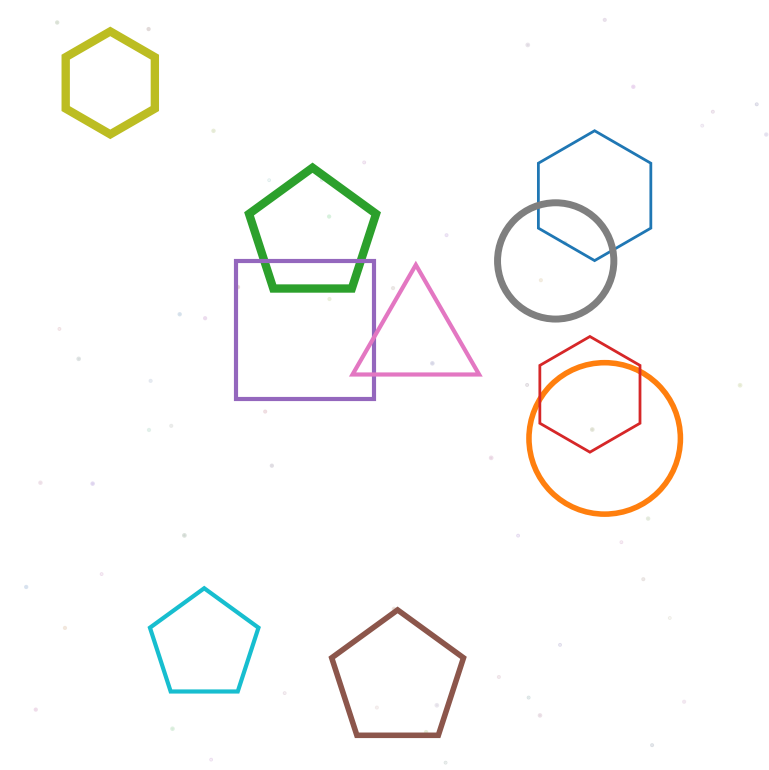[{"shape": "hexagon", "thickness": 1, "radius": 0.42, "center": [0.772, 0.746]}, {"shape": "circle", "thickness": 2, "radius": 0.49, "center": [0.785, 0.431]}, {"shape": "pentagon", "thickness": 3, "radius": 0.43, "center": [0.406, 0.695]}, {"shape": "hexagon", "thickness": 1, "radius": 0.38, "center": [0.766, 0.488]}, {"shape": "square", "thickness": 1.5, "radius": 0.45, "center": [0.396, 0.572]}, {"shape": "pentagon", "thickness": 2, "radius": 0.45, "center": [0.516, 0.118]}, {"shape": "triangle", "thickness": 1.5, "radius": 0.47, "center": [0.54, 0.561]}, {"shape": "circle", "thickness": 2.5, "radius": 0.38, "center": [0.722, 0.661]}, {"shape": "hexagon", "thickness": 3, "radius": 0.33, "center": [0.143, 0.892]}, {"shape": "pentagon", "thickness": 1.5, "radius": 0.37, "center": [0.265, 0.162]}]